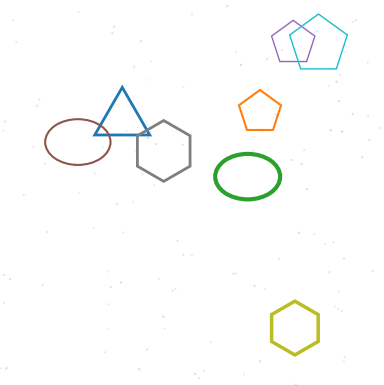[{"shape": "triangle", "thickness": 2, "radius": 0.41, "center": [0.318, 0.691]}, {"shape": "pentagon", "thickness": 1.5, "radius": 0.29, "center": [0.675, 0.709]}, {"shape": "oval", "thickness": 3, "radius": 0.42, "center": [0.643, 0.541]}, {"shape": "pentagon", "thickness": 1, "radius": 0.3, "center": [0.762, 0.888]}, {"shape": "oval", "thickness": 1.5, "radius": 0.42, "center": [0.202, 0.631]}, {"shape": "hexagon", "thickness": 2, "radius": 0.4, "center": [0.425, 0.608]}, {"shape": "hexagon", "thickness": 2.5, "radius": 0.35, "center": [0.766, 0.148]}, {"shape": "pentagon", "thickness": 1, "radius": 0.39, "center": [0.827, 0.885]}]